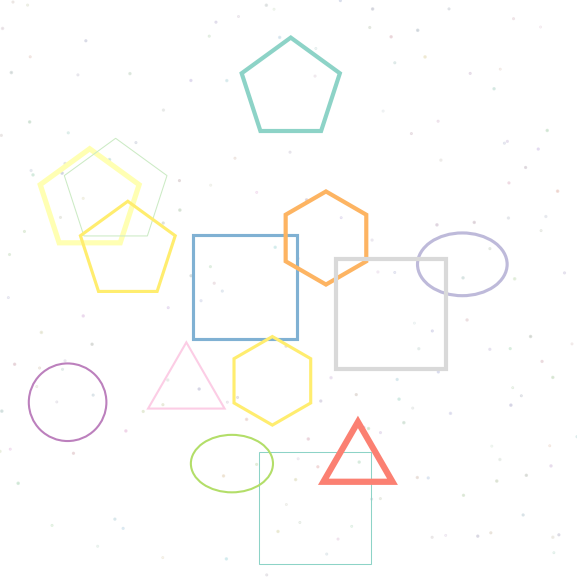[{"shape": "pentagon", "thickness": 2, "radius": 0.45, "center": [0.503, 0.845]}, {"shape": "square", "thickness": 0.5, "radius": 0.48, "center": [0.545, 0.12]}, {"shape": "pentagon", "thickness": 2.5, "radius": 0.45, "center": [0.155, 0.652]}, {"shape": "oval", "thickness": 1.5, "radius": 0.39, "center": [0.801, 0.541]}, {"shape": "triangle", "thickness": 3, "radius": 0.35, "center": [0.62, 0.199]}, {"shape": "square", "thickness": 1.5, "radius": 0.45, "center": [0.424, 0.502]}, {"shape": "hexagon", "thickness": 2, "radius": 0.4, "center": [0.564, 0.587]}, {"shape": "oval", "thickness": 1, "radius": 0.36, "center": [0.402, 0.196]}, {"shape": "triangle", "thickness": 1, "radius": 0.38, "center": [0.323, 0.33]}, {"shape": "square", "thickness": 2, "radius": 0.47, "center": [0.677, 0.456]}, {"shape": "circle", "thickness": 1, "radius": 0.34, "center": [0.117, 0.303]}, {"shape": "pentagon", "thickness": 0.5, "radius": 0.47, "center": [0.2, 0.666]}, {"shape": "hexagon", "thickness": 1.5, "radius": 0.38, "center": [0.472, 0.34]}, {"shape": "pentagon", "thickness": 1.5, "radius": 0.43, "center": [0.221, 0.564]}]